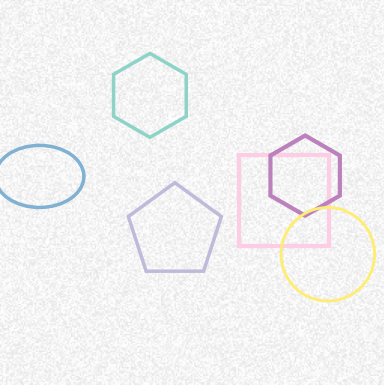[{"shape": "hexagon", "thickness": 2.5, "radius": 0.54, "center": [0.389, 0.752]}, {"shape": "pentagon", "thickness": 2.5, "radius": 0.64, "center": [0.454, 0.398]}, {"shape": "oval", "thickness": 2.5, "radius": 0.58, "center": [0.103, 0.542]}, {"shape": "square", "thickness": 3, "radius": 0.59, "center": [0.738, 0.479]}, {"shape": "hexagon", "thickness": 3, "radius": 0.52, "center": [0.793, 0.544]}, {"shape": "circle", "thickness": 2, "radius": 0.61, "center": [0.852, 0.34]}]